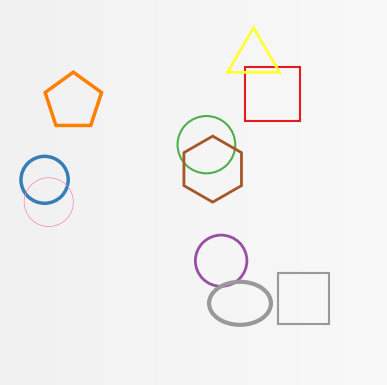[{"shape": "square", "thickness": 1.5, "radius": 0.35, "center": [0.703, 0.756]}, {"shape": "circle", "thickness": 2.5, "radius": 0.3, "center": [0.115, 0.533]}, {"shape": "circle", "thickness": 1.5, "radius": 0.37, "center": [0.533, 0.624]}, {"shape": "circle", "thickness": 2, "radius": 0.33, "center": [0.571, 0.323]}, {"shape": "pentagon", "thickness": 2.5, "radius": 0.38, "center": [0.189, 0.736]}, {"shape": "triangle", "thickness": 2, "radius": 0.39, "center": [0.654, 0.851]}, {"shape": "hexagon", "thickness": 2, "radius": 0.43, "center": [0.549, 0.561]}, {"shape": "circle", "thickness": 0.5, "radius": 0.32, "center": [0.126, 0.475]}, {"shape": "oval", "thickness": 3, "radius": 0.4, "center": [0.619, 0.212]}, {"shape": "square", "thickness": 1.5, "radius": 0.33, "center": [0.783, 0.225]}]